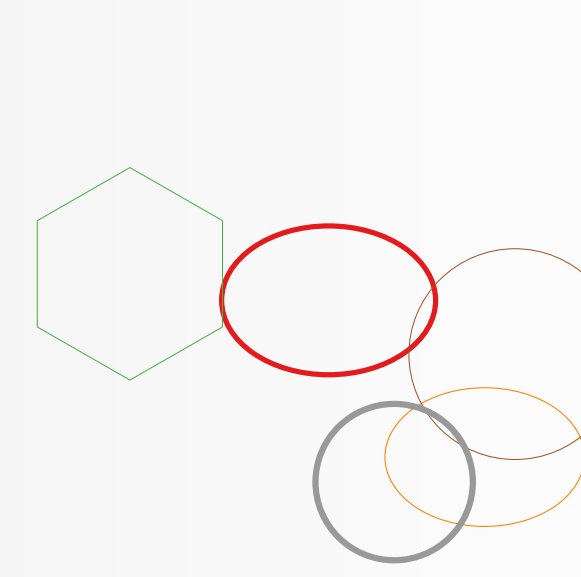[{"shape": "oval", "thickness": 2.5, "radius": 0.92, "center": [0.565, 0.479]}, {"shape": "hexagon", "thickness": 0.5, "radius": 0.92, "center": [0.223, 0.525]}, {"shape": "oval", "thickness": 0.5, "radius": 0.86, "center": [0.834, 0.208]}, {"shape": "circle", "thickness": 0.5, "radius": 0.91, "center": [0.886, 0.386]}, {"shape": "circle", "thickness": 3, "radius": 0.68, "center": [0.678, 0.164]}]